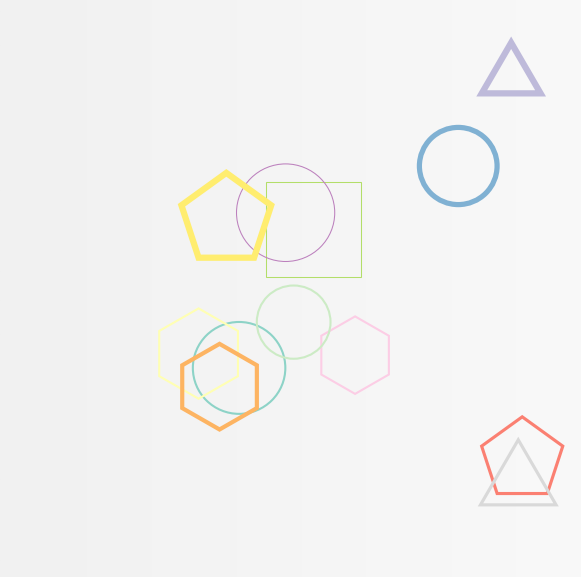[{"shape": "circle", "thickness": 1, "radius": 0.4, "center": [0.411, 0.362]}, {"shape": "hexagon", "thickness": 1, "radius": 0.39, "center": [0.342, 0.387]}, {"shape": "triangle", "thickness": 3, "radius": 0.29, "center": [0.879, 0.867]}, {"shape": "pentagon", "thickness": 1.5, "radius": 0.37, "center": [0.898, 0.204]}, {"shape": "circle", "thickness": 2.5, "radius": 0.33, "center": [0.788, 0.712]}, {"shape": "hexagon", "thickness": 2, "radius": 0.37, "center": [0.378, 0.33]}, {"shape": "square", "thickness": 0.5, "radius": 0.41, "center": [0.54, 0.602]}, {"shape": "hexagon", "thickness": 1, "radius": 0.34, "center": [0.611, 0.384]}, {"shape": "triangle", "thickness": 1.5, "radius": 0.38, "center": [0.892, 0.162]}, {"shape": "circle", "thickness": 0.5, "radius": 0.42, "center": [0.491, 0.631]}, {"shape": "circle", "thickness": 1, "radius": 0.32, "center": [0.505, 0.441]}, {"shape": "pentagon", "thickness": 3, "radius": 0.41, "center": [0.389, 0.619]}]